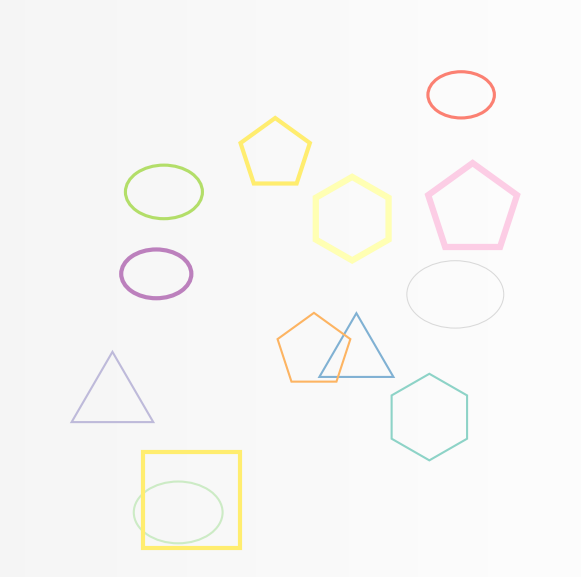[{"shape": "hexagon", "thickness": 1, "radius": 0.37, "center": [0.739, 0.277]}, {"shape": "hexagon", "thickness": 3, "radius": 0.36, "center": [0.606, 0.621]}, {"shape": "triangle", "thickness": 1, "radius": 0.41, "center": [0.193, 0.309]}, {"shape": "oval", "thickness": 1.5, "radius": 0.29, "center": [0.793, 0.835]}, {"shape": "triangle", "thickness": 1, "radius": 0.37, "center": [0.613, 0.383]}, {"shape": "pentagon", "thickness": 1, "radius": 0.33, "center": [0.54, 0.392]}, {"shape": "oval", "thickness": 1.5, "radius": 0.33, "center": [0.282, 0.667]}, {"shape": "pentagon", "thickness": 3, "radius": 0.4, "center": [0.813, 0.636]}, {"shape": "oval", "thickness": 0.5, "radius": 0.42, "center": [0.783, 0.489]}, {"shape": "oval", "thickness": 2, "radius": 0.3, "center": [0.269, 0.525]}, {"shape": "oval", "thickness": 1, "radius": 0.38, "center": [0.307, 0.112]}, {"shape": "square", "thickness": 2, "radius": 0.42, "center": [0.33, 0.133]}, {"shape": "pentagon", "thickness": 2, "radius": 0.31, "center": [0.473, 0.732]}]